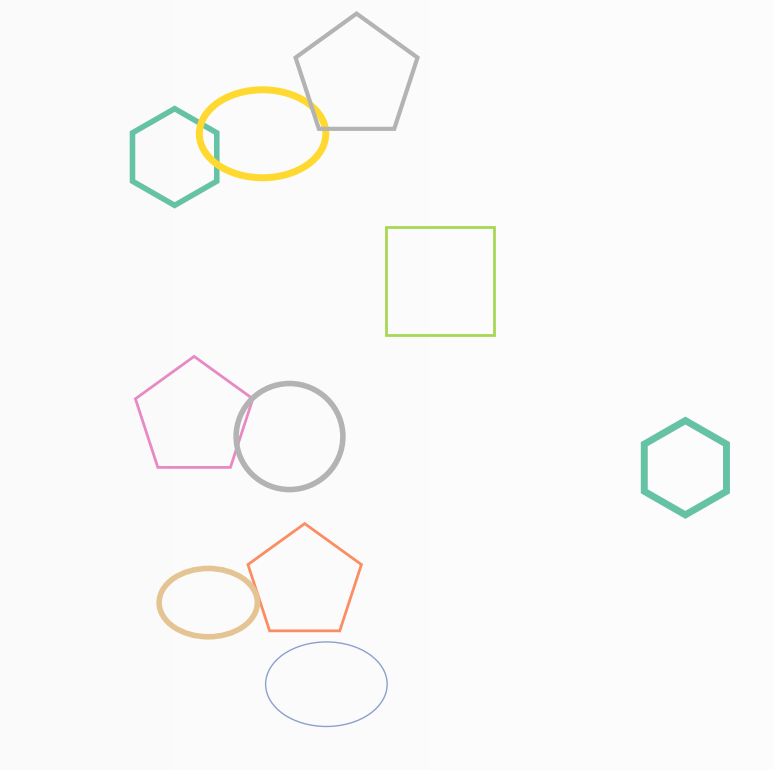[{"shape": "hexagon", "thickness": 2, "radius": 0.31, "center": [0.225, 0.796]}, {"shape": "hexagon", "thickness": 2.5, "radius": 0.31, "center": [0.884, 0.393]}, {"shape": "pentagon", "thickness": 1, "radius": 0.38, "center": [0.393, 0.243]}, {"shape": "oval", "thickness": 0.5, "radius": 0.39, "center": [0.421, 0.111]}, {"shape": "pentagon", "thickness": 1, "radius": 0.4, "center": [0.25, 0.457]}, {"shape": "square", "thickness": 1, "radius": 0.35, "center": [0.567, 0.635]}, {"shape": "oval", "thickness": 2.5, "radius": 0.41, "center": [0.339, 0.826]}, {"shape": "oval", "thickness": 2, "radius": 0.32, "center": [0.269, 0.217]}, {"shape": "pentagon", "thickness": 1.5, "radius": 0.41, "center": [0.46, 0.9]}, {"shape": "circle", "thickness": 2, "radius": 0.34, "center": [0.374, 0.433]}]